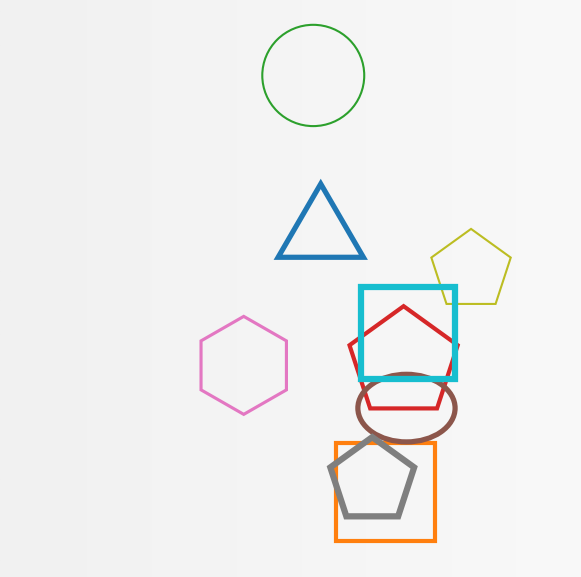[{"shape": "triangle", "thickness": 2.5, "radius": 0.42, "center": [0.552, 0.596]}, {"shape": "square", "thickness": 2, "radius": 0.43, "center": [0.663, 0.147]}, {"shape": "circle", "thickness": 1, "radius": 0.44, "center": [0.539, 0.868]}, {"shape": "pentagon", "thickness": 2, "radius": 0.49, "center": [0.694, 0.371]}, {"shape": "oval", "thickness": 2.5, "radius": 0.42, "center": [0.699, 0.292]}, {"shape": "hexagon", "thickness": 1.5, "radius": 0.42, "center": [0.419, 0.366]}, {"shape": "pentagon", "thickness": 3, "radius": 0.38, "center": [0.64, 0.166]}, {"shape": "pentagon", "thickness": 1, "radius": 0.36, "center": [0.81, 0.531]}, {"shape": "square", "thickness": 3, "radius": 0.4, "center": [0.702, 0.423]}]